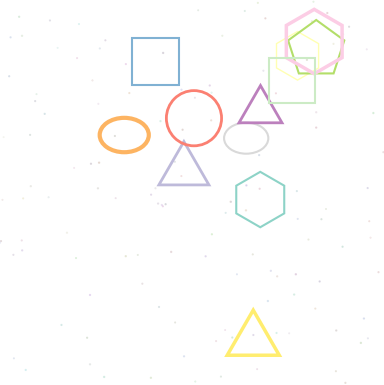[{"shape": "hexagon", "thickness": 1.5, "radius": 0.36, "center": [0.676, 0.482]}, {"shape": "hexagon", "thickness": 1, "radius": 0.32, "center": [0.773, 0.855]}, {"shape": "triangle", "thickness": 2, "radius": 0.38, "center": [0.478, 0.557]}, {"shape": "circle", "thickness": 2, "radius": 0.36, "center": [0.504, 0.693]}, {"shape": "square", "thickness": 1.5, "radius": 0.31, "center": [0.403, 0.839]}, {"shape": "oval", "thickness": 3, "radius": 0.32, "center": [0.323, 0.649]}, {"shape": "pentagon", "thickness": 1.5, "radius": 0.38, "center": [0.821, 0.871]}, {"shape": "hexagon", "thickness": 2.5, "radius": 0.42, "center": [0.816, 0.892]}, {"shape": "oval", "thickness": 1.5, "radius": 0.29, "center": [0.639, 0.641]}, {"shape": "triangle", "thickness": 2, "radius": 0.32, "center": [0.677, 0.713]}, {"shape": "square", "thickness": 1.5, "radius": 0.3, "center": [0.758, 0.792]}, {"shape": "triangle", "thickness": 2.5, "radius": 0.39, "center": [0.658, 0.116]}]